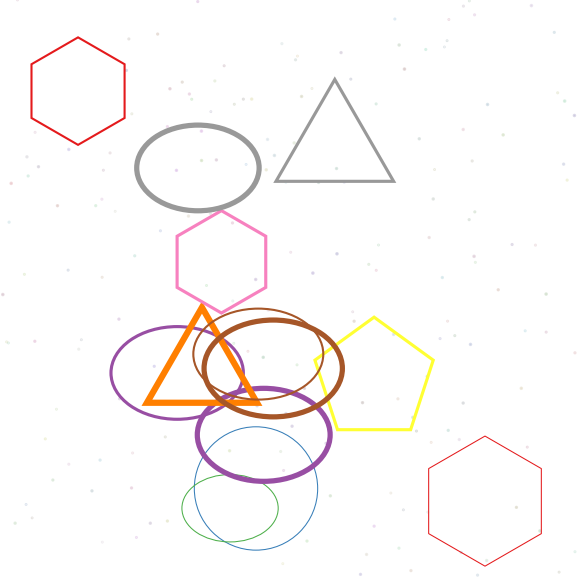[{"shape": "hexagon", "thickness": 1, "radius": 0.47, "center": [0.135, 0.841]}, {"shape": "hexagon", "thickness": 0.5, "radius": 0.56, "center": [0.84, 0.131]}, {"shape": "circle", "thickness": 0.5, "radius": 0.53, "center": [0.443, 0.153]}, {"shape": "oval", "thickness": 0.5, "radius": 0.42, "center": [0.398, 0.119]}, {"shape": "oval", "thickness": 1.5, "radius": 0.57, "center": [0.307, 0.353]}, {"shape": "oval", "thickness": 2.5, "radius": 0.58, "center": [0.457, 0.246]}, {"shape": "triangle", "thickness": 3, "radius": 0.55, "center": [0.35, 0.357]}, {"shape": "pentagon", "thickness": 1.5, "radius": 0.54, "center": [0.648, 0.342]}, {"shape": "oval", "thickness": 2.5, "radius": 0.6, "center": [0.473, 0.361]}, {"shape": "oval", "thickness": 1, "radius": 0.56, "center": [0.447, 0.386]}, {"shape": "hexagon", "thickness": 1.5, "radius": 0.44, "center": [0.383, 0.546]}, {"shape": "oval", "thickness": 2.5, "radius": 0.53, "center": [0.343, 0.708]}, {"shape": "triangle", "thickness": 1.5, "radius": 0.59, "center": [0.58, 0.744]}]